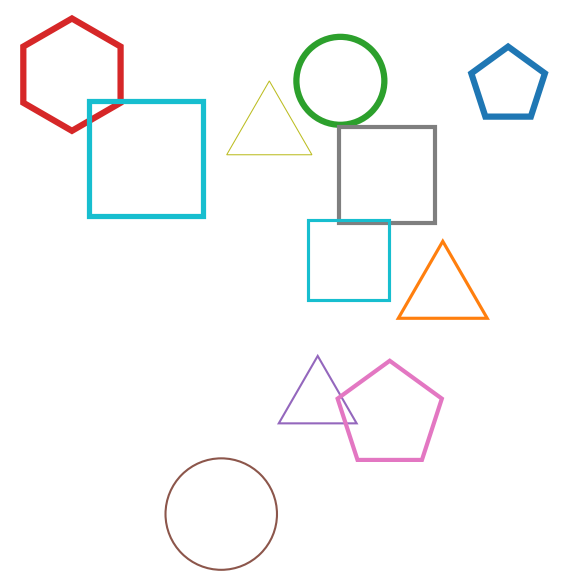[{"shape": "pentagon", "thickness": 3, "radius": 0.33, "center": [0.88, 0.851]}, {"shape": "triangle", "thickness": 1.5, "radius": 0.44, "center": [0.767, 0.492]}, {"shape": "circle", "thickness": 3, "radius": 0.38, "center": [0.589, 0.859]}, {"shape": "hexagon", "thickness": 3, "radius": 0.49, "center": [0.125, 0.87]}, {"shape": "triangle", "thickness": 1, "radius": 0.39, "center": [0.55, 0.305]}, {"shape": "circle", "thickness": 1, "radius": 0.48, "center": [0.383, 0.109]}, {"shape": "pentagon", "thickness": 2, "radius": 0.47, "center": [0.675, 0.28]}, {"shape": "square", "thickness": 2, "radius": 0.41, "center": [0.67, 0.696]}, {"shape": "triangle", "thickness": 0.5, "radius": 0.43, "center": [0.466, 0.774]}, {"shape": "square", "thickness": 1.5, "radius": 0.35, "center": [0.603, 0.549]}, {"shape": "square", "thickness": 2.5, "radius": 0.5, "center": [0.253, 0.724]}]